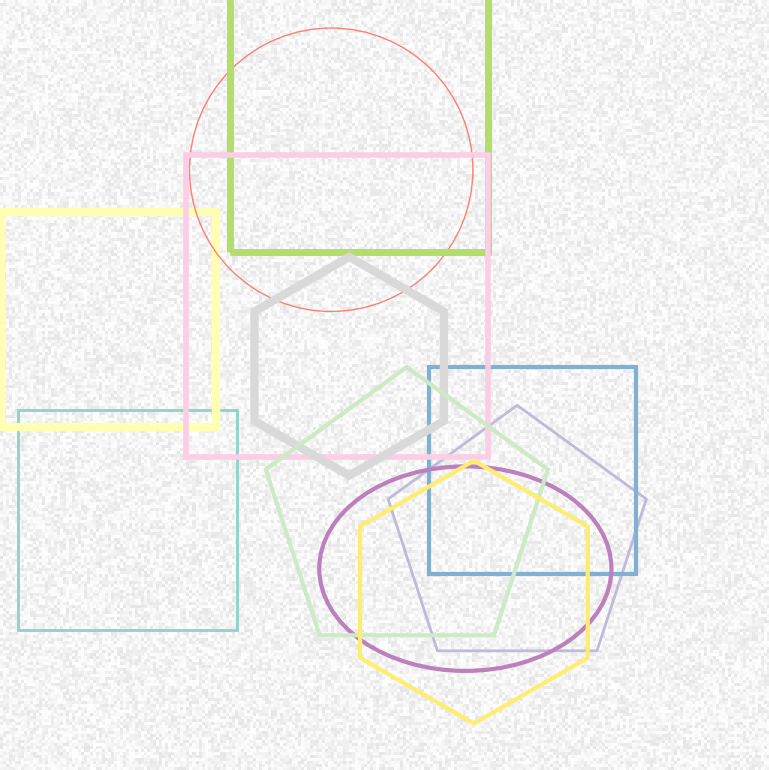[{"shape": "square", "thickness": 1, "radius": 0.71, "center": [0.165, 0.325]}, {"shape": "square", "thickness": 3, "radius": 0.7, "center": [0.141, 0.585]}, {"shape": "pentagon", "thickness": 1, "radius": 0.88, "center": [0.672, 0.297]}, {"shape": "circle", "thickness": 0.5, "radius": 0.92, "center": [0.43, 0.78]}, {"shape": "square", "thickness": 1.5, "radius": 0.67, "center": [0.692, 0.389]}, {"shape": "square", "thickness": 2.5, "radius": 0.84, "center": [0.467, 0.84]}, {"shape": "square", "thickness": 2, "radius": 0.98, "center": [0.438, 0.603]}, {"shape": "hexagon", "thickness": 3, "radius": 0.71, "center": [0.453, 0.524]}, {"shape": "oval", "thickness": 1.5, "radius": 0.95, "center": [0.604, 0.262]}, {"shape": "pentagon", "thickness": 1.5, "radius": 0.96, "center": [0.528, 0.331]}, {"shape": "hexagon", "thickness": 1.5, "radius": 0.85, "center": [0.615, 0.231]}]